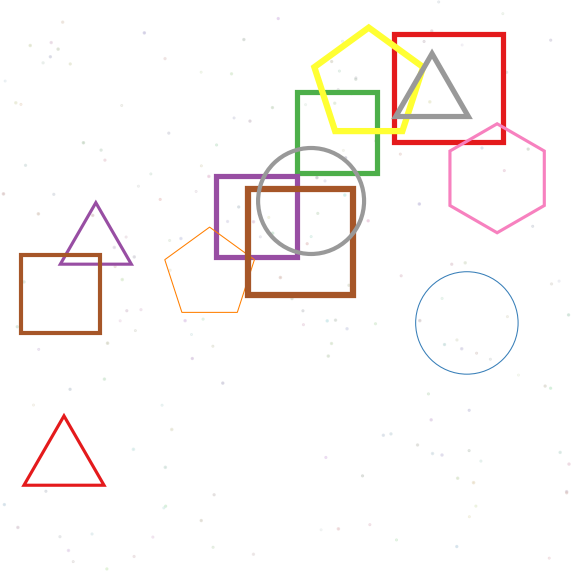[{"shape": "square", "thickness": 2.5, "radius": 0.47, "center": [0.777, 0.847]}, {"shape": "triangle", "thickness": 1.5, "radius": 0.4, "center": [0.111, 0.199]}, {"shape": "circle", "thickness": 0.5, "radius": 0.44, "center": [0.808, 0.44]}, {"shape": "square", "thickness": 2.5, "radius": 0.35, "center": [0.584, 0.77]}, {"shape": "triangle", "thickness": 1.5, "radius": 0.35, "center": [0.166, 0.577]}, {"shape": "square", "thickness": 2.5, "radius": 0.35, "center": [0.444, 0.624]}, {"shape": "pentagon", "thickness": 0.5, "radius": 0.41, "center": [0.363, 0.524]}, {"shape": "pentagon", "thickness": 3, "radius": 0.5, "center": [0.639, 0.852]}, {"shape": "square", "thickness": 3, "radius": 0.46, "center": [0.52, 0.58]}, {"shape": "square", "thickness": 2, "radius": 0.34, "center": [0.105, 0.49]}, {"shape": "hexagon", "thickness": 1.5, "radius": 0.47, "center": [0.861, 0.69]}, {"shape": "triangle", "thickness": 2.5, "radius": 0.36, "center": [0.748, 0.834]}, {"shape": "circle", "thickness": 2, "radius": 0.46, "center": [0.539, 0.651]}]